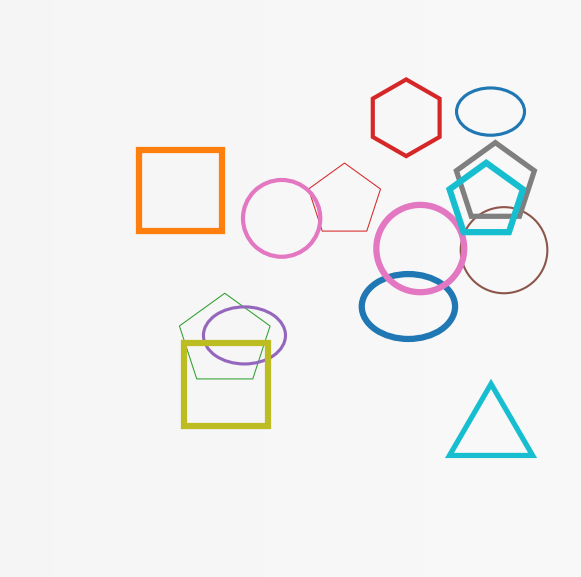[{"shape": "oval", "thickness": 1.5, "radius": 0.29, "center": [0.844, 0.806]}, {"shape": "oval", "thickness": 3, "radius": 0.4, "center": [0.703, 0.468]}, {"shape": "square", "thickness": 3, "radius": 0.35, "center": [0.311, 0.669]}, {"shape": "pentagon", "thickness": 0.5, "radius": 0.41, "center": [0.387, 0.409]}, {"shape": "hexagon", "thickness": 2, "radius": 0.33, "center": [0.699, 0.795]}, {"shape": "pentagon", "thickness": 0.5, "radius": 0.33, "center": [0.593, 0.652]}, {"shape": "oval", "thickness": 1.5, "radius": 0.35, "center": [0.421, 0.418]}, {"shape": "circle", "thickness": 1, "radius": 0.37, "center": [0.867, 0.566]}, {"shape": "circle", "thickness": 2, "radius": 0.33, "center": [0.485, 0.621]}, {"shape": "circle", "thickness": 3, "radius": 0.38, "center": [0.723, 0.569]}, {"shape": "pentagon", "thickness": 2.5, "radius": 0.35, "center": [0.852, 0.682]}, {"shape": "square", "thickness": 3, "radius": 0.36, "center": [0.389, 0.333]}, {"shape": "triangle", "thickness": 2.5, "radius": 0.41, "center": [0.845, 0.252]}, {"shape": "pentagon", "thickness": 3, "radius": 0.33, "center": [0.837, 0.651]}]